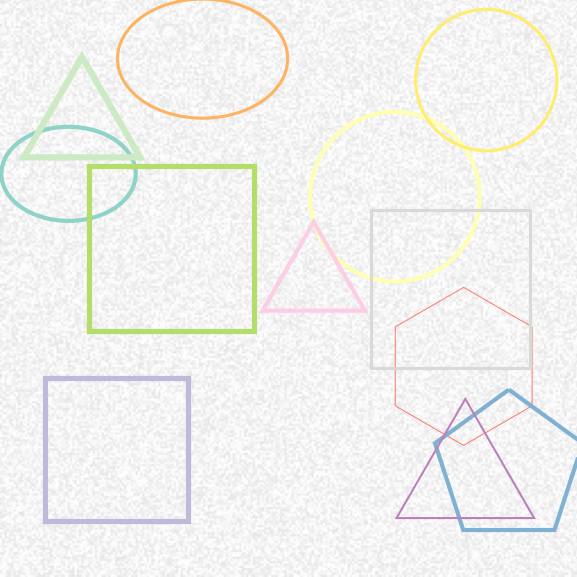[{"shape": "oval", "thickness": 2, "radius": 0.58, "center": [0.119, 0.698]}, {"shape": "circle", "thickness": 2, "radius": 0.73, "center": [0.684, 0.659]}, {"shape": "square", "thickness": 2.5, "radius": 0.62, "center": [0.202, 0.221]}, {"shape": "hexagon", "thickness": 0.5, "radius": 0.68, "center": [0.803, 0.365]}, {"shape": "pentagon", "thickness": 2, "radius": 0.67, "center": [0.881, 0.19]}, {"shape": "oval", "thickness": 1.5, "radius": 0.74, "center": [0.351, 0.898]}, {"shape": "square", "thickness": 2.5, "radius": 0.71, "center": [0.298, 0.568]}, {"shape": "triangle", "thickness": 2, "radius": 0.51, "center": [0.543, 0.512]}, {"shape": "square", "thickness": 1.5, "radius": 0.69, "center": [0.78, 0.499]}, {"shape": "triangle", "thickness": 1, "radius": 0.69, "center": [0.806, 0.171]}, {"shape": "triangle", "thickness": 3, "radius": 0.58, "center": [0.142, 0.785]}, {"shape": "circle", "thickness": 1.5, "radius": 0.61, "center": [0.842, 0.861]}]